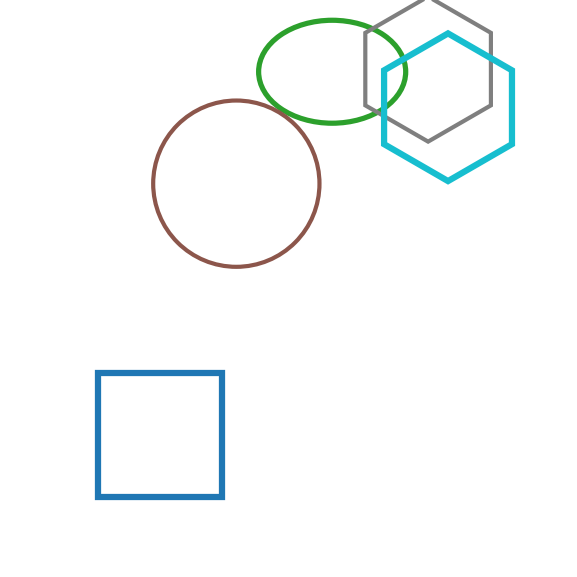[{"shape": "square", "thickness": 3, "radius": 0.54, "center": [0.278, 0.246]}, {"shape": "oval", "thickness": 2.5, "radius": 0.64, "center": [0.575, 0.875]}, {"shape": "circle", "thickness": 2, "radius": 0.72, "center": [0.409, 0.681]}, {"shape": "hexagon", "thickness": 2, "radius": 0.63, "center": [0.741, 0.879]}, {"shape": "hexagon", "thickness": 3, "radius": 0.64, "center": [0.776, 0.813]}]